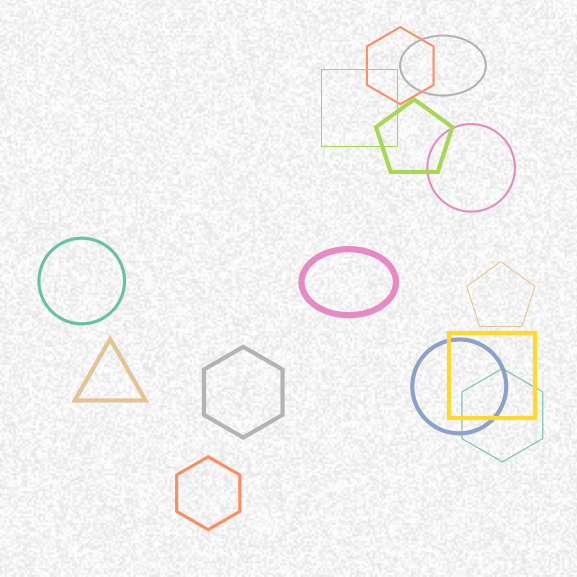[{"shape": "hexagon", "thickness": 0.5, "radius": 0.4, "center": [0.87, 0.28]}, {"shape": "circle", "thickness": 1.5, "radius": 0.37, "center": [0.142, 0.513]}, {"shape": "hexagon", "thickness": 1.5, "radius": 0.32, "center": [0.361, 0.145]}, {"shape": "hexagon", "thickness": 1, "radius": 0.33, "center": [0.693, 0.885]}, {"shape": "circle", "thickness": 2, "radius": 0.41, "center": [0.795, 0.33]}, {"shape": "circle", "thickness": 1, "radius": 0.38, "center": [0.816, 0.708]}, {"shape": "oval", "thickness": 3, "radius": 0.41, "center": [0.604, 0.511]}, {"shape": "square", "thickness": 0.5, "radius": 0.33, "center": [0.622, 0.814]}, {"shape": "pentagon", "thickness": 2, "radius": 0.35, "center": [0.717, 0.758]}, {"shape": "square", "thickness": 2, "radius": 0.37, "center": [0.851, 0.349]}, {"shape": "triangle", "thickness": 2, "radius": 0.35, "center": [0.191, 0.341]}, {"shape": "pentagon", "thickness": 0.5, "radius": 0.31, "center": [0.867, 0.484]}, {"shape": "oval", "thickness": 1, "radius": 0.37, "center": [0.767, 0.886]}, {"shape": "hexagon", "thickness": 2, "radius": 0.39, "center": [0.421, 0.32]}]